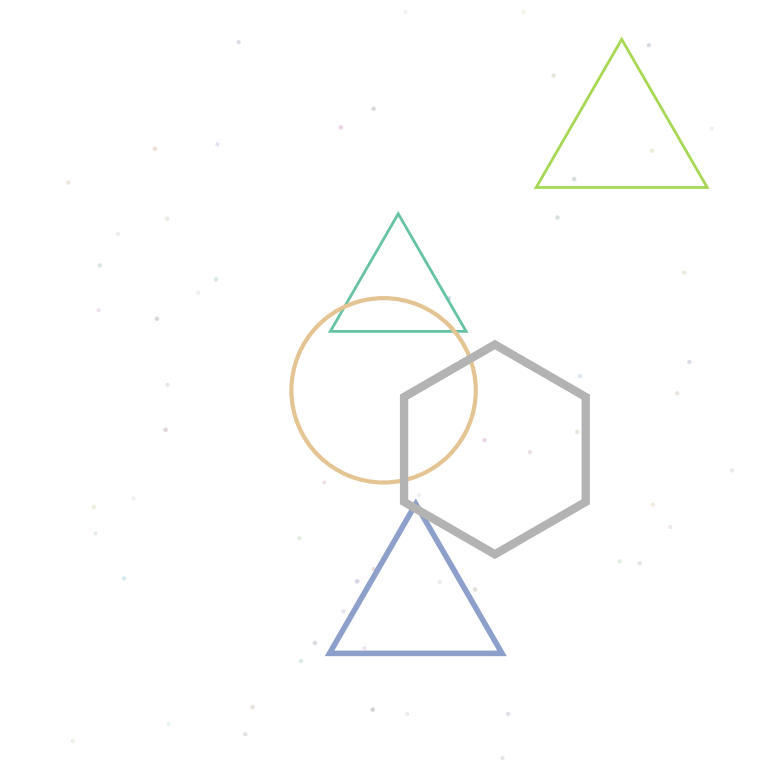[{"shape": "triangle", "thickness": 1, "radius": 0.51, "center": [0.517, 0.621]}, {"shape": "triangle", "thickness": 2, "radius": 0.65, "center": [0.54, 0.216]}, {"shape": "triangle", "thickness": 1, "radius": 0.64, "center": [0.807, 0.821]}, {"shape": "circle", "thickness": 1.5, "radius": 0.6, "center": [0.498, 0.493]}, {"shape": "hexagon", "thickness": 3, "radius": 0.68, "center": [0.643, 0.416]}]